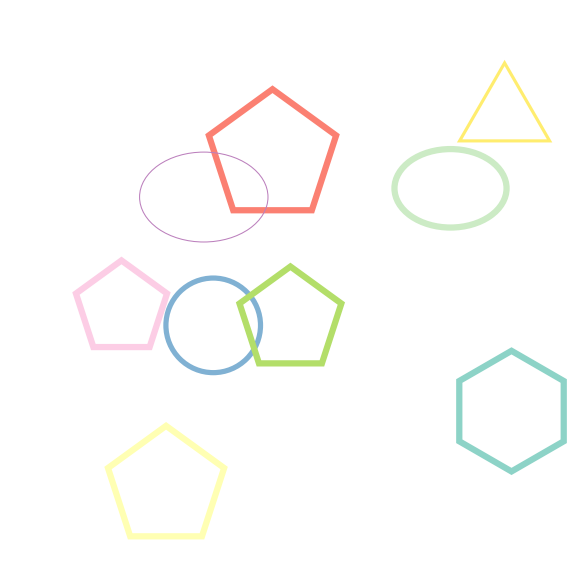[{"shape": "hexagon", "thickness": 3, "radius": 0.52, "center": [0.886, 0.287]}, {"shape": "pentagon", "thickness": 3, "radius": 0.53, "center": [0.288, 0.156]}, {"shape": "pentagon", "thickness": 3, "radius": 0.58, "center": [0.472, 0.729]}, {"shape": "circle", "thickness": 2.5, "radius": 0.41, "center": [0.369, 0.436]}, {"shape": "pentagon", "thickness": 3, "radius": 0.46, "center": [0.503, 0.445]}, {"shape": "pentagon", "thickness": 3, "radius": 0.41, "center": [0.21, 0.465]}, {"shape": "oval", "thickness": 0.5, "radius": 0.56, "center": [0.353, 0.658]}, {"shape": "oval", "thickness": 3, "radius": 0.49, "center": [0.78, 0.673]}, {"shape": "triangle", "thickness": 1.5, "radius": 0.45, "center": [0.874, 0.8]}]